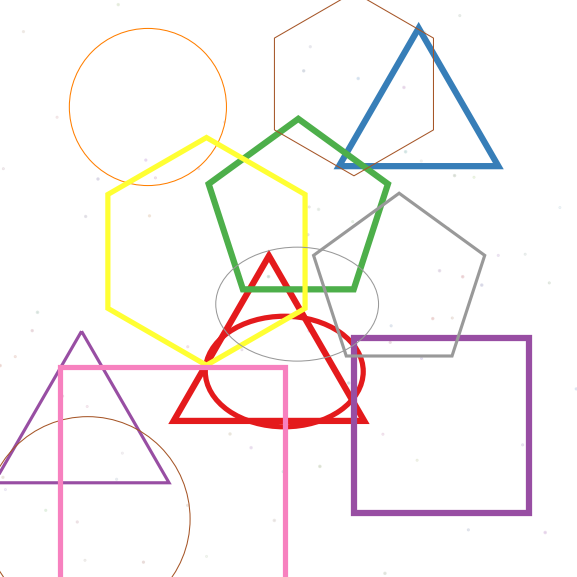[{"shape": "triangle", "thickness": 3, "radius": 0.95, "center": [0.466, 0.366]}, {"shape": "oval", "thickness": 2.5, "radius": 0.68, "center": [0.492, 0.356]}, {"shape": "triangle", "thickness": 3, "radius": 0.8, "center": [0.725, 0.791]}, {"shape": "pentagon", "thickness": 3, "radius": 0.82, "center": [0.517, 0.63]}, {"shape": "square", "thickness": 3, "radius": 0.76, "center": [0.765, 0.262]}, {"shape": "triangle", "thickness": 1.5, "radius": 0.87, "center": [0.141, 0.251]}, {"shape": "circle", "thickness": 0.5, "radius": 0.68, "center": [0.256, 0.814]}, {"shape": "hexagon", "thickness": 2.5, "radius": 0.99, "center": [0.358, 0.564]}, {"shape": "hexagon", "thickness": 0.5, "radius": 0.79, "center": [0.613, 0.854]}, {"shape": "circle", "thickness": 0.5, "radius": 0.89, "center": [0.152, 0.1]}, {"shape": "square", "thickness": 2.5, "radius": 0.98, "center": [0.299, 0.168]}, {"shape": "pentagon", "thickness": 1.5, "radius": 0.78, "center": [0.691, 0.509]}, {"shape": "oval", "thickness": 0.5, "radius": 0.7, "center": [0.515, 0.472]}]